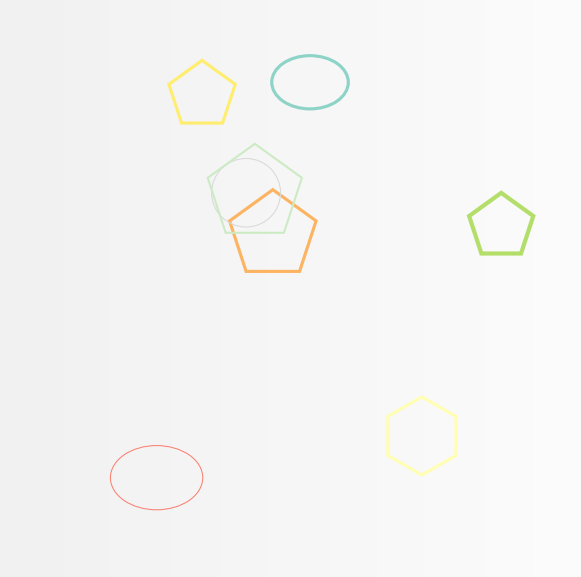[{"shape": "oval", "thickness": 1.5, "radius": 0.33, "center": [0.533, 0.857]}, {"shape": "hexagon", "thickness": 1.5, "radius": 0.34, "center": [0.726, 0.244]}, {"shape": "oval", "thickness": 0.5, "radius": 0.4, "center": [0.269, 0.172]}, {"shape": "pentagon", "thickness": 1.5, "radius": 0.39, "center": [0.469, 0.592]}, {"shape": "pentagon", "thickness": 2, "radius": 0.29, "center": [0.862, 0.607]}, {"shape": "circle", "thickness": 0.5, "radius": 0.3, "center": [0.423, 0.665]}, {"shape": "pentagon", "thickness": 1, "radius": 0.43, "center": [0.438, 0.665]}, {"shape": "pentagon", "thickness": 1.5, "radius": 0.3, "center": [0.348, 0.835]}]